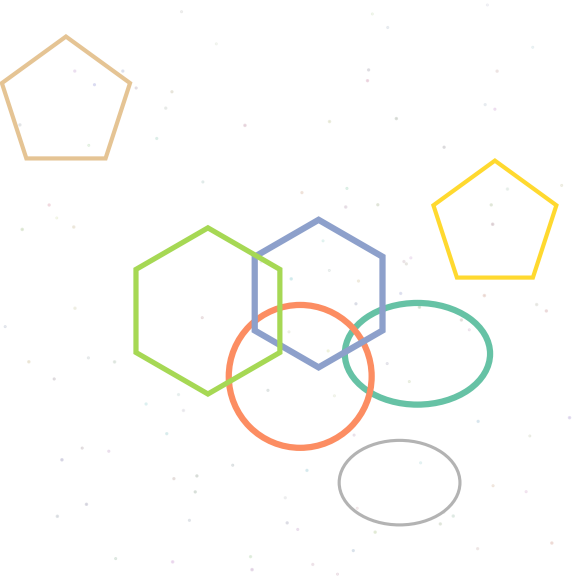[{"shape": "oval", "thickness": 3, "radius": 0.63, "center": [0.723, 0.387]}, {"shape": "circle", "thickness": 3, "radius": 0.62, "center": [0.52, 0.347]}, {"shape": "hexagon", "thickness": 3, "radius": 0.64, "center": [0.552, 0.491]}, {"shape": "hexagon", "thickness": 2.5, "radius": 0.72, "center": [0.36, 0.461]}, {"shape": "pentagon", "thickness": 2, "radius": 0.56, "center": [0.857, 0.609]}, {"shape": "pentagon", "thickness": 2, "radius": 0.58, "center": [0.114, 0.819]}, {"shape": "oval", "thickness": 1.5, "radius": 0.52, "center": [0.692, 0.163]}]